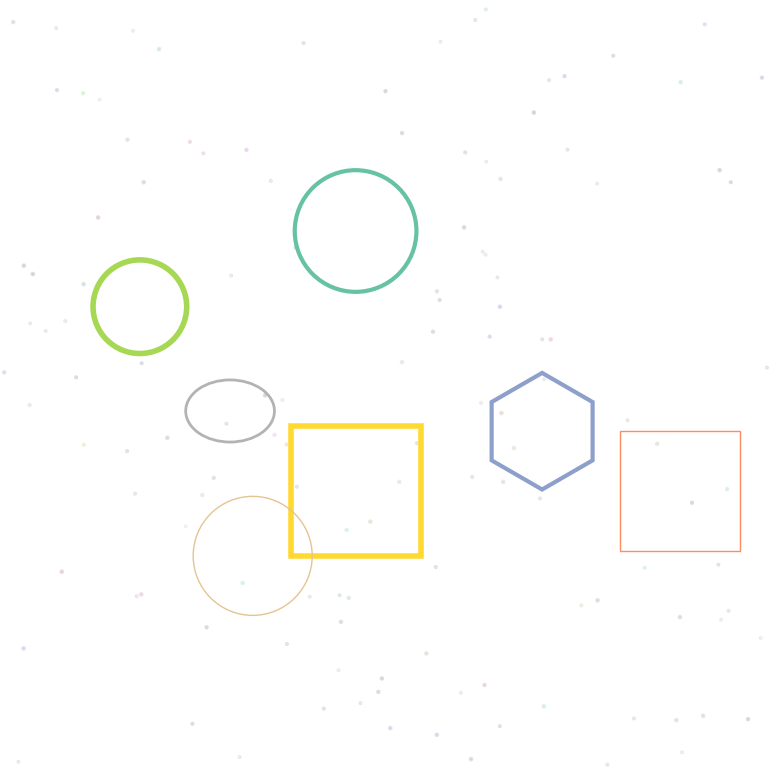[{"shape": "circle", "thickness": 1.5, "radius": 0.4, "center": [0.462, 0.7]}, {"shape": "square", "thickness": 0.5, "radius": 0.39, "center": [0.883, 0.363]}, {"shape": "hexagon", "thickness": 1.5, "radius": 0.38, "center": [0.704, 0.44]}, {"shape": "circle", "thickness": 2, "radius": 0.3, "center": [0.182, 0.602]}, {"shape": "square", "thickness": 2, "radius": 0.42, "center": [0.462, 0.363]}, {"shape": "circle", "thickness": 0.5, "radius": 0.39, "center": [0.328, 0.278]}, {"shape": "oval", "thickness": 1, "radius": 0.29, "center": [0.299, 0.466]}]